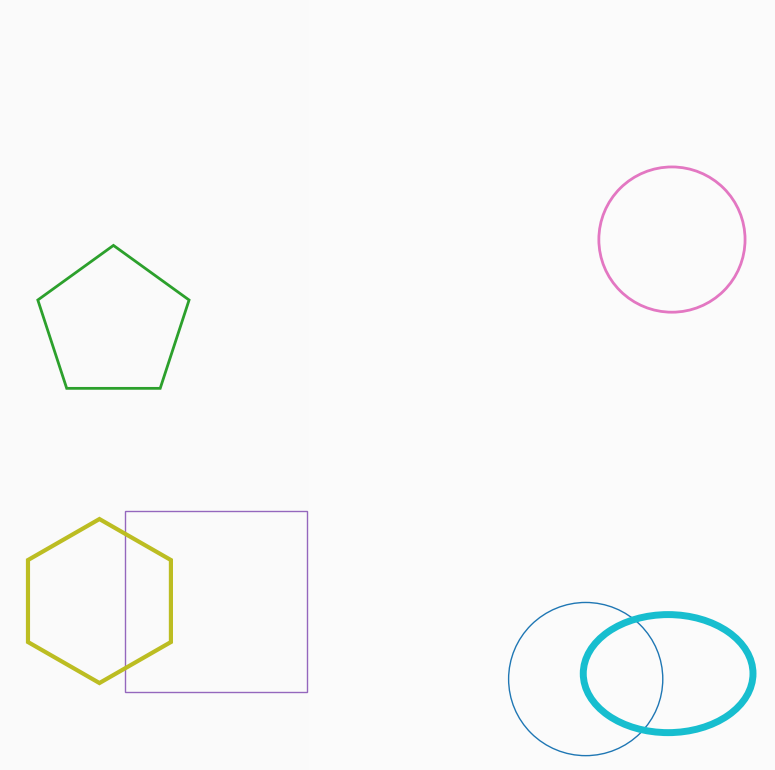[{"shape": "circle", "thickness": 0.5, "radius": 0.5, "center": [0.756, 0.118]}, {"shape": "pentagon", "thickness": 1, "radius": 0.51, "center": [0.146, 0.579]}, {"shape": "square", "thickness": 0.5, "radius": 0.59, "center": [0.278, 0.219]}, {"shape": "circle", "thickness": 1, "radius": 0.47, "center": [0.867, 0.689]}, {"shape": "hexagon", "thickness": 1.5, "radius": 0.53, "center": [0.128, 0.219]}, {"shape": "oval", "thickness": 2.5, "radius": 0.55, "center": [0.862, 0.125]}]